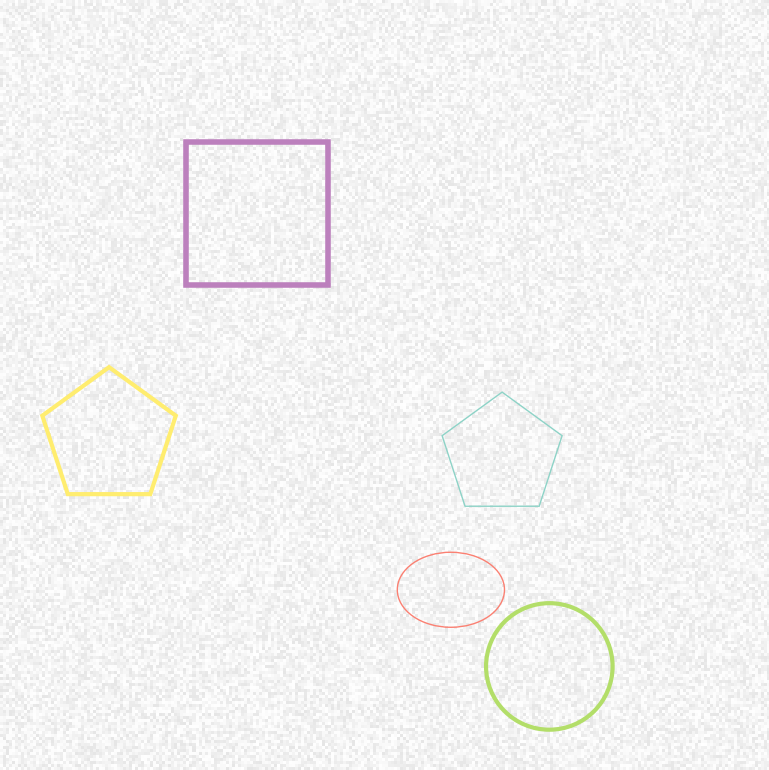[{"shape": "pentagon", "thickness": 0.5, "radius": 0.41, "center": [0.652, 0.409]}, {"shape": "oval", "thickness": 0.5, "radius": 0.35, "center": [0.586, 0.234]}, {"shape": "circle", "thickness": 1.5, "radius": 0.41, "center": [0.713, 0.135]}, {"shape": "square", "thickness": 2, "radius": 0.46, "center": [0.334, 0.723]}, {"shape": "pentagon", "thickness": 1.5, "radius": 0.46, "center": [0.142, 0.432]}]